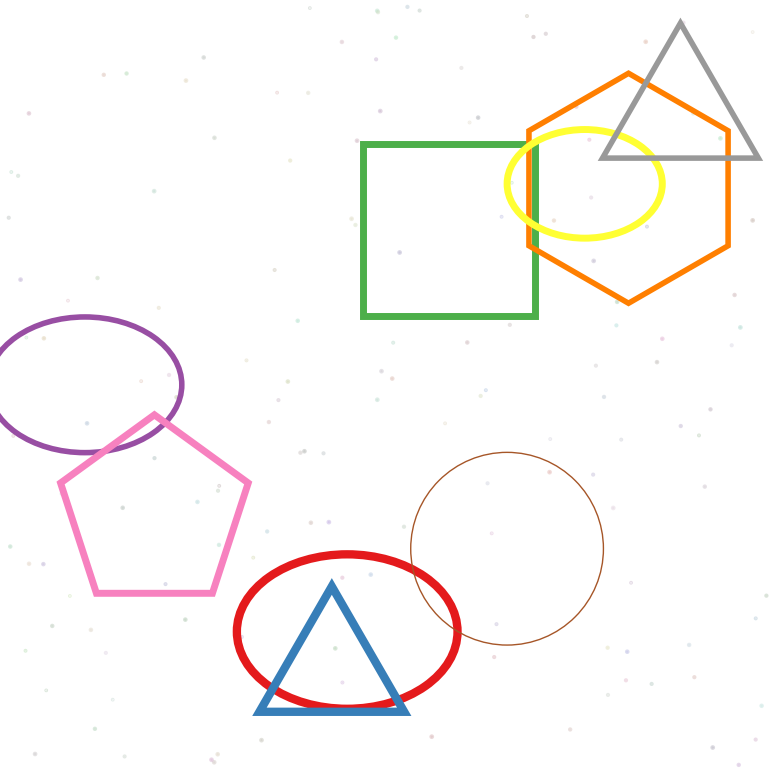[{"shape": "oval", "thickness": 3, "radius": 0.72, "center": [0.451, 0.18]}, {"shape": "triangle", "thickness": 3, "radius": 0.54, "center": [0.431, 0.13]}, {"shape": "square", "thickness": 2.5, "radius": 0.56, "center": [0.583, 0.701]}, {"shape": "oval", "thickness": 2, "radius": 0.63, "center": [0.11, 0.5]}, {"shape": "hexagon", "thickness": 2, "radius": 0.75, "center": [0.816, 0.755]}, {"shape": "oval", "thickness": 2.5, "radius": 0.5, "center": [0.759, 0.761]}, {"shape": "circle", "thickness": 0.5, "radius": 0.63, "center": [0.659, 0.287]}, {"shape": "pentagon", "thickness": 2.5, "radius": 0.64, "center": [0.201, 0.333]}, {"shape": "triangle", "thickness": 2, "radius": 0.58, "center": [0.884, 0.853]}]